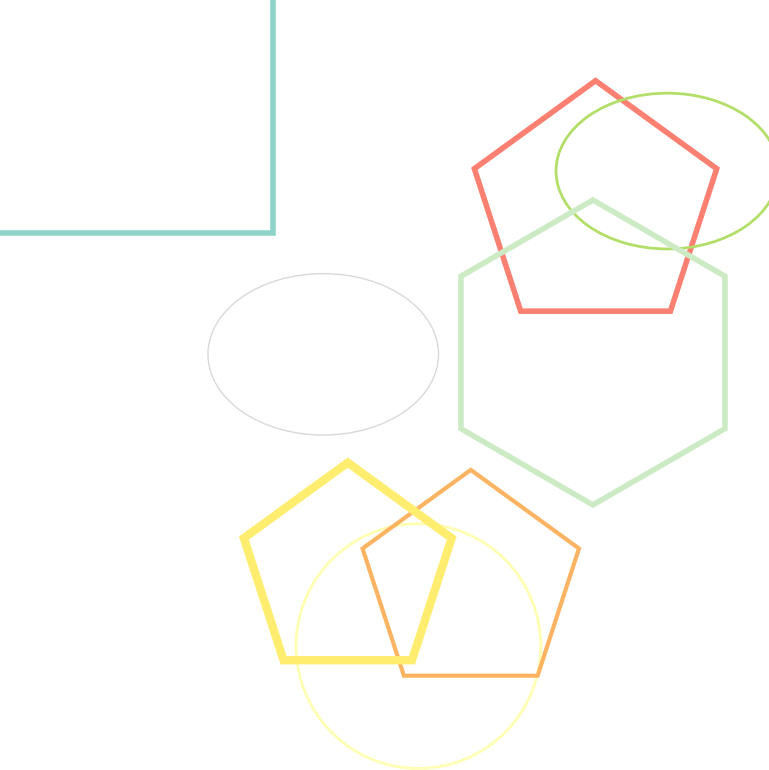[{"shape": "square", "thickness": 2, "radius": 0.98, "center": [0.16, 0.893]}, {"shape": "circle", "thickness": 1, "radius": 0.79, "center": [0.543, 0.161]}, {"shape": "pentagon", "thickness": 2, "radius": 0.83, "center": [0.773, 0.73]}, {"shape": "pentagon", "thickness": 1.5, "radius": 0.74, "center": [0.611, 0.242]}, {"shape": "oval", "thickness": 1, "radius": 0.72, "center": [0.867, 0.778]}, {"shape": "oval", "thickness": 0.5, "radius": 0.75, "center": [0.42, 0.54]}, {"shape": "hexagon", "thickness": 2, "radius": 0.99, "center": [0.77, 0.542]}, {"shape": "pentagon", "thickness": 3, "radius": 0.71, "center": [0.452, 0.257]}]